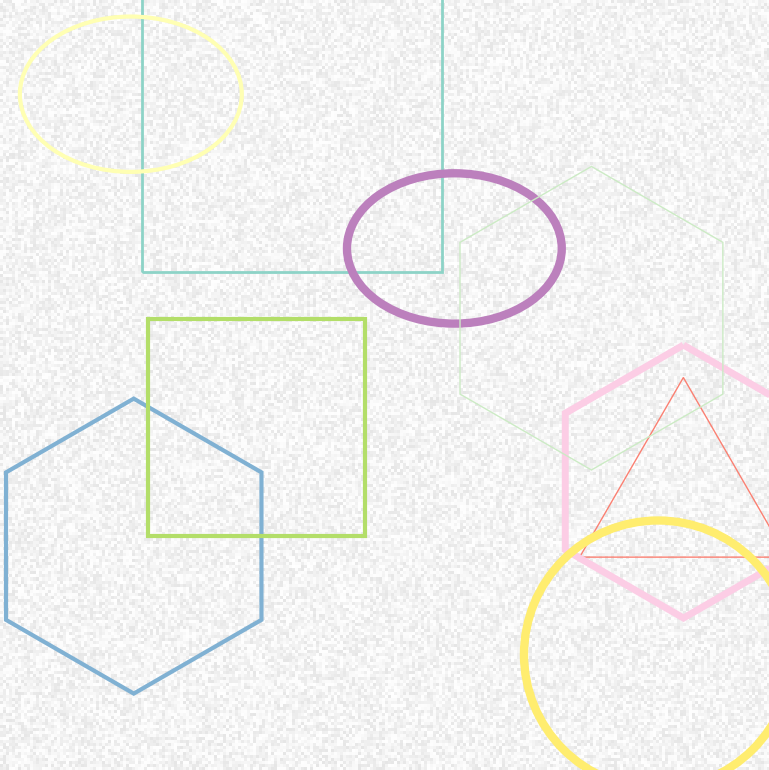[{"shape": "square", "thickness": 1, "radius": 0.97, "center": [0.379, 0.842]}, {"shape": "oval", "thickness": 1.5, "radius": 0.72, "center": [0.17, 0.878]}, {"shape": "triangle", "thickness": 0.5, "radius": 0.78, "center": [0.887, 0.354]}, {"shape": "hexagon", "thickness": 1.5, "radius": 0.96, "center": [0.174, 0.291]}, {"shape": "square", "thickness": 1.5, "radius": 0.7, "center": [0.333, 0.445]}, {"shape": "hexagon", "thickness": 2.5, "radius": 0.89, "center": [0.888, 0.375]}, {"shape": "oval", "thickness": 3, "radius": 0.7, "center": [0.59, 0.677]}, {"shape": "hexagon", "thickness": 0.5, "radius": 0.99, "center": [0.768, 0.587]}, {"shape": "circle", "thickness": 3, "radius": 0.87, "center": [0.855, 0.15]}]